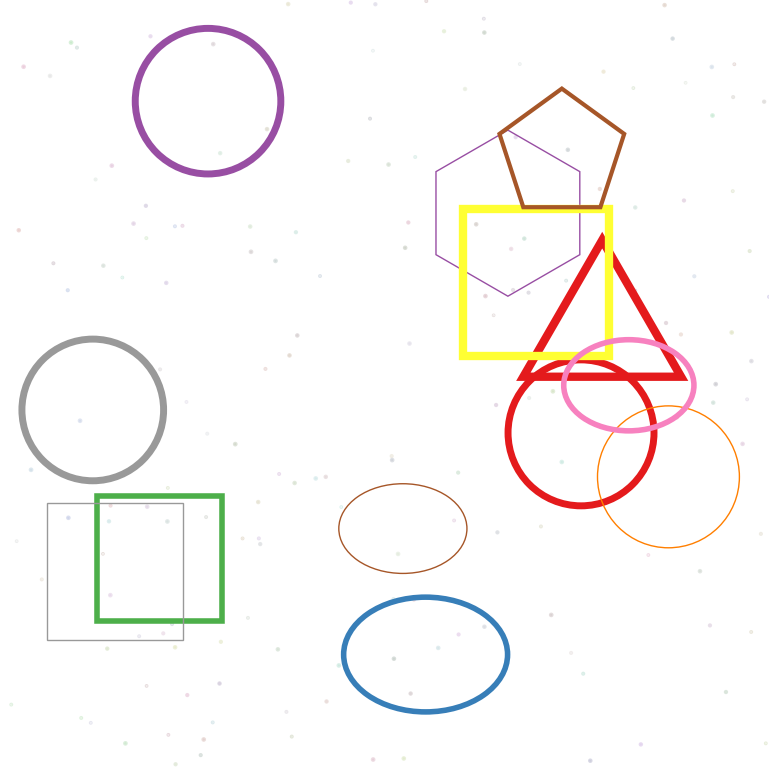[{"shape": "circle", "thickness": 2.5, "radius": 0.47, "center": [0.755, 0.438]}, {"shape": "triangle", "thickness": 3, "radius": 0.59, "center": [0.782, 0.57]}, {"shape": "oval", "thickness": 2, "radius": 0.53, "center": [0.553, 0.15]}, {"shape": "square", "thickness": 2, "radius": 0.4, "center": [0.207, 0.275]}, {"shape": "circle", "thickness": 2.5, "radius": 0.47, "center": [0.27, 0.869]}, {"shape": "hexagon", "thickness": 0.5, "radius": 0.54, "center": [0.66, 0.723]}, {"shape": "circle", "thickness": 0.5, "radius": 0.46, "center": [0.868, 0.381]}, {"shape": "square", "thickness": 3, "radius": 0.48, "center": [0.696, 0.633]}, {"shape": "pentagon", "thickness": 1.5, "radius": 0.43, "center": [0.73, 0.8]}, {"shape": "oval", "thickness": 0.5, "radius": 0.42, "center": [0.523, 0.314]}, {"shape": "oval", "thickness": 2, "radius": 0.42, "center": [0.817, 0.5]}, {"shape": "circle", "thickness": 2.5, "radius": 0.46, "center": [0.12, 0.468]}, {"shape": "square", "thickness": 0.5, "radius": 0.44, "center": [0.15, 0.258]}]